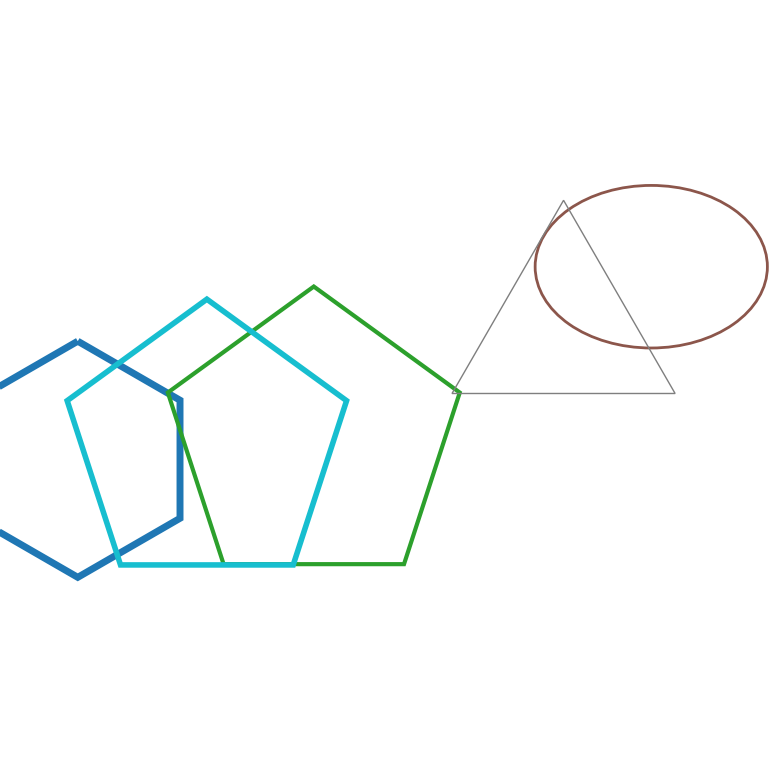[{"shape": "hexagon", "thickness": 2.5, "radius": 0.77, "center": [0.101, 0.404]}, {"shape": "pentagon", "thickness": 1.5, "radius": 1.0, "center": [0.408, 0.429]}, {"shape": "oval", "thickness": 1, "radius": 0.75, "center": [0.846, 0.654]}, {"shape": "triangle", "thickness": 0.5, "radius": 0.84, "center": [0.732, 0.573]}, {"shape": "pentagon", "thickness": 2, "radius": 0.95, "center": [0.269, 0.421]}]